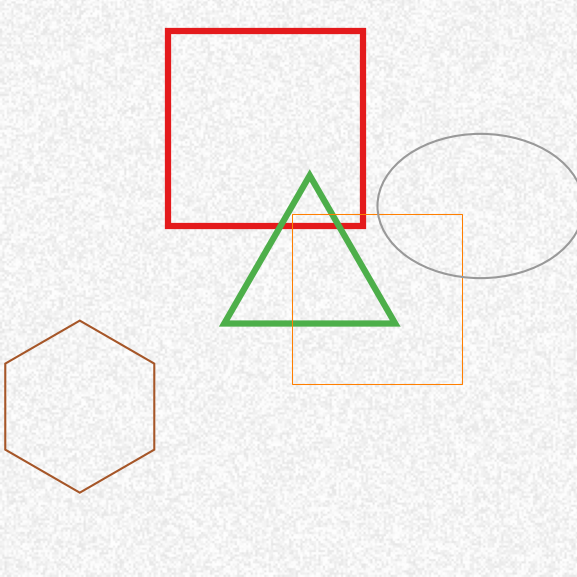[{"shape": "square", "thickness": 3, "radius": 0.84, "center": [0.459, 0.776]}, {"shape": "triangle", "thickness": 3, "radius": 0.85, "center": [0.536, 0.524]}, {"shape": "square", "thickness": 0.5, "radius": 0.74, "center": [0.653, 0.482]}, {"shape": "hexagon", "thickness": 1, "radius": 0.74, "center": [0.138, 0.295]}, {"shape": "oval", "thickness": 1, "radius": 0.89, "center": [0.832, 0.642]}]